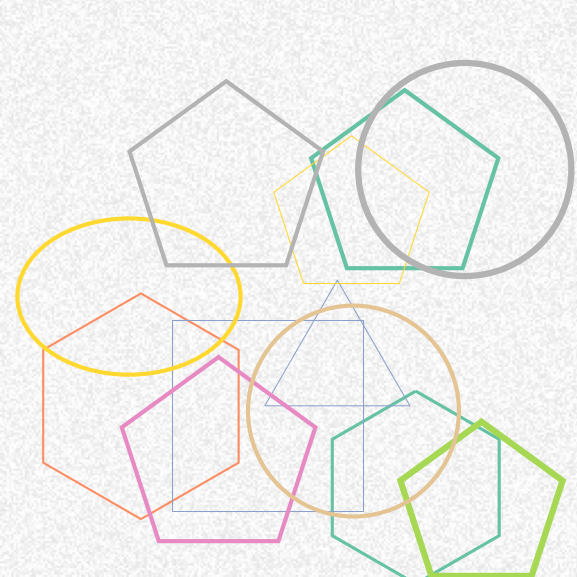[{"shape": "pentagon", "thickness": 2, "radius": 0.85, "center": [0.701, 0.673]}, {"shape": "hexagon", "thickness": 1.5, "radius": 0.83, "center": [0.72, 0.155]}, {"shape": "hexagon", "thickness": 1, "radius": 0.98, "center": [0.244, 0.296]}, {"shape": "square", "thickness": 0.5, "radius": 0.83, "center": [0.463, 0.279]}, {"shape": "triangle", "thickness": 0.5, "radius": 0.73, "center": [0.584, 0.369]}, {"shape": "pentagon", "thickness": 2, "radius": 0.88, "center": [0.379, 0.205]}, {"shape": "pentagon", "thickness": 3, "radius": 0.74, "center": [0.834, 0.121]}, {"shape": "oval", "thickness": 2, "radius": 0.97, "center": [0.223, 0.486]}, {"shape": "pentagon", "thickness": 0.5, "radius": 0.71, "center": [0.609, 0.623]}, {"shape": "circle", "thickness": 2, "radius": 0.91, "center": [0.612, 0.287]}, {"shape": "pentagon", "thickness": 2, "radius": 0.88, "center": [0.392, 0.682]}, {"shape": "circle", "thickness": 3, "radius": 0.92, "center": [0.805, 0.706]}]